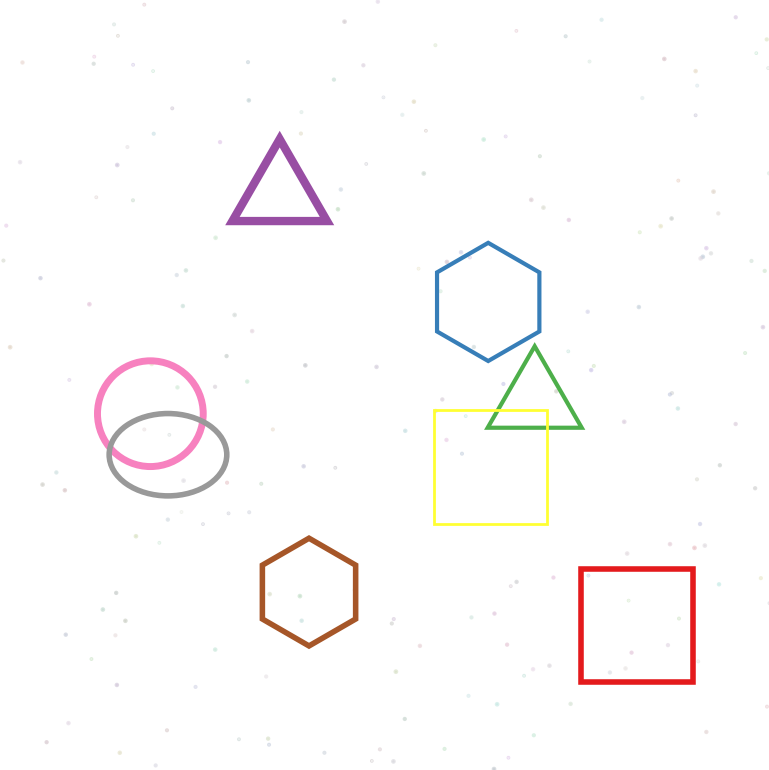[{"shape": "square", "thickness": 2, "radius": 0.37, "center": [0.827, 0.188]}, {"shape": "hexagon", "thickness": 1.5, "radius": 0.38, "center": [0.634, 0.608]}, {"shape": "triangle", "thickness": 1.5, "radius": 0.35, "center": [0.694, 0.48]}, {"shape": "triangle", "thickness": 3, "radius": 0.35, "center": [0.363, 0.748]}, {"shape": "square", "thickness": 1, "radius": 0.37, "center": [0.637, 0.393]}, {"shape": "hexagon", "thickness": 2, "radius": 0.35, "center": [0.401, 0.231]}, {"shape": "circle", "thickness": 2.5, "radius": 0.34, "center": [0.195, 0.463]}, {"shape": "oval", "thickness": 2, "radius": 0.38, "center": [0.218, 0.409]}]